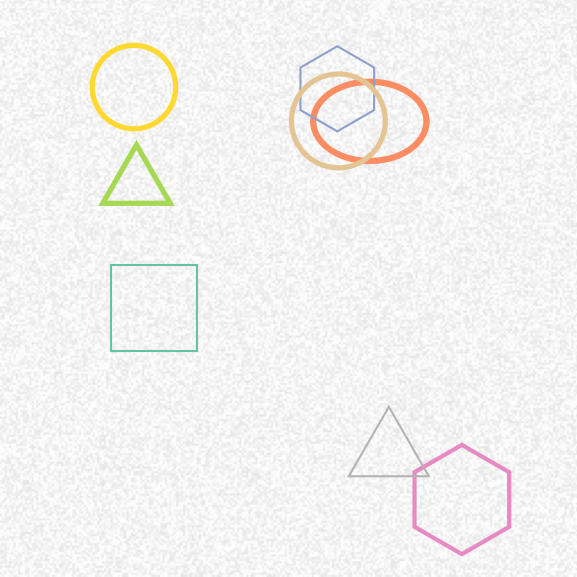[{"shape": "square", "thickness": 1, "radius": 0.37, "center": [0.267, 0.465]}, {"shape": "oval", "thickness": 3, "radius": 0.49, "center": [0.64, 0.789]}, {"shape": "hexagon", "thickness": 1, "radius": 0.37, "center": [0.584, 0.845]}, {"shape": "hexagon", "thickness": 2, "radius": 0.47, "center": [0.8, 0.134]}, {"shape": "triangle", "thickness": 2.5, "radius": 0.34, "center": [0.236, 0.681]}, {"shape": "circle", "thickness": 2.5, "radius": 0.36, "center": [0.232, 0.848]}, {"shape": "circle", "thickness": 2.5, "radius": 0.41, "center": [0.586, 0.79]}, {"shape": "triangle", "thickness": 1, "radius": 0.4, "center": [0.673, 0.215]}]